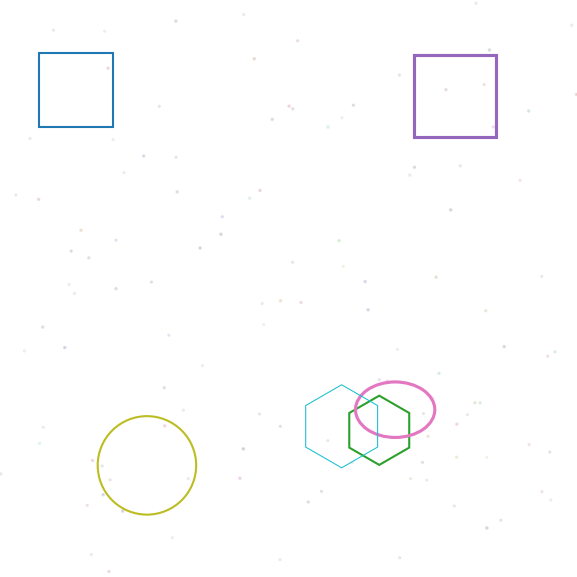[{"shape": "square", "thickness": 1, "radius": 0.32, "center": [0.131, 0.843]}, {"shape": "hexagon", "thickness": 1, "radius": 0.3, "center": [0.657, 0.254]}, {"shape": "square", "thickness": 1.5, "radius": 0.36, "center": [0.788, 0.833]}, {"shape": "oval", "thickness": 1.5, "radius": 0.34, "center": [0.684, 0.29]}, {"shape": "circle", "thickness": 1, "radius": 0.43, "center": [0.254, 0.193]}, {"shape": "hexagon", "thickness": 0.5, "radius": 0.36, "center": [0.592, 0.261]}]